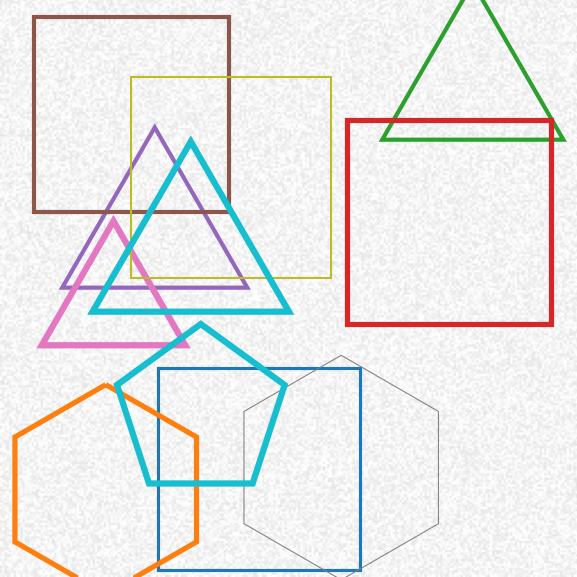[{"shape": "square", "thickness": 1.5, "radius": 0.87, "center": [0.448, 0.187]}, {"shape": "hexagon", "thickness": 2.5, "radius": 0.91, "center": [0.183, 0.152]}, {"shape": "triangle", "thickness": 2, "radius": 0.91, "center": [0.819, 0.848]}, {"shape": "square", "thickness": 2.5, "radius": 0.88, "center": [0.778, 0.614]}, {"shape": "triangle", "thickness": 2, "radius": 0.92, "center": [0.268, 0.593]}, {"shape": "square", "thickness": 2, "radius": 0.85, "center": [0.227, 0.801]}, {"shape": "triangle", "thickness": 3, "radius": 0.72, "center": [0.197, 0.473]}, {"shape": "hexagon", "thickness": 0.5, "radius": 0.97, "center": [0.591, 0.189]}, {"shape": "square", "thickness": 1, "radius": 0.87, "center": [0.4, 0.691]}, {"shape": "pentagon", "thickness": 3, "radius": 0.76, "center": [0.348, 0.285]}, {"shape": "triangle", "thickness": 3, "radius": 0.98, "center": [0.33, 0.558]}]